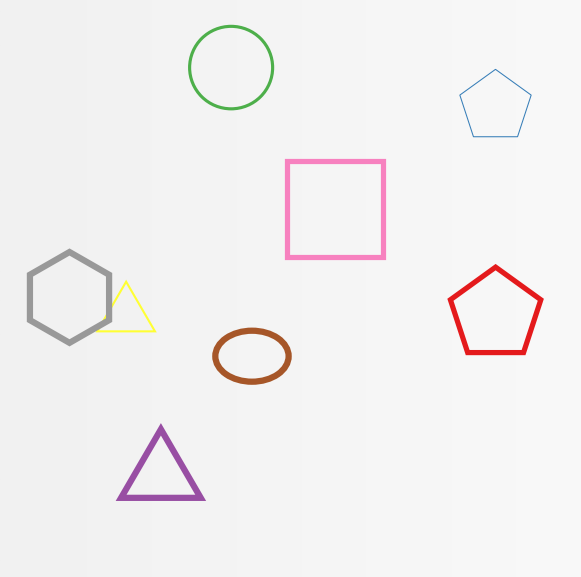[{"shape": "pentagon", "thickness": 2.5, "radius": 0.41, "center": [0.853, 0.455]}, {"shape": "pentagon", "thickness": 0.5, "radius": 0.32, "center": [0.852, 0.815]}, {"shape": "circle", "thickness": 1.5, "radius": 0.36, "center": [0.398, 0.882]}, {"shape": "triangle", "thickness": 3, "radius": 0.4, "center": [0.277, 0.177]}, {"shape": "triangle", "thickness": 1, "radius": 0.29, "center": [0.217, 0.454]}, {"shape": "oval", "thickness": 3, "radius": 0.32, "center": [0.434, 0.382]}, {"shape": "square", "thickness": 2.5, "radius": 0.41, "center": [0.576, 0.637]}, {"shape": "hexagon", "thickness": 3, "radius": 0.39, "center": [0.12, 0.484]}]